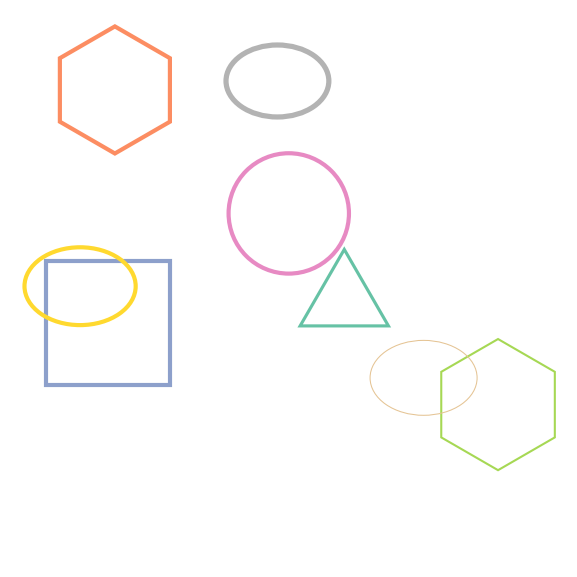[{"shape": "triangle", "thickness": 1.5, "radius": 0.44, "center": [0.596, 0.479]}, {"shape": "hexagon", "thickness": 2, "radius": 0.55, "center": [0.199, 0.843]}, {"shape": "square", "thickness": 2, "radius": 0.54, "center": [0.188, 0.44]}, {"shape": "circle", "thickness": 2, "radius": 0.52, "center": [0.5, 0.63]}, {"shape": "hexagon", "thickness": 1, "radius": 0.57, "center": [0.862, 0.299]}, {"shape": "oval", "thickness": 2, "radius": 0.48, "center": [0.139, 0.504]}, {"shape": "oval", "thickness": 0.5, "radius": 0.46, "center": [0.733, 0.345]}, {"shape": "oval", "thickness": 2.5, "radius": 0.45, "center": [0.48, 0.859]}]